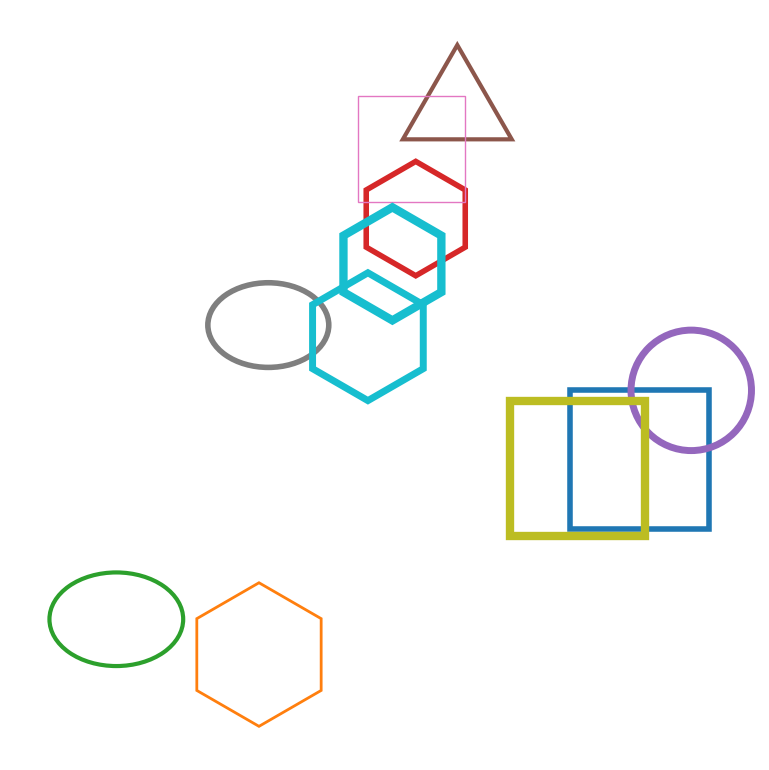[{"shape": "square", "thickness": 2, "radius": 0.45, "center": [0.83, 0.403]}, {"shape": "hexagon", "thickness": 1, "radius": 0.47, "center": [0.336, 0.15]}, {"shape": "oval", "thickness": 1.5, "radius": 0.43, "center": [0.151, 0.196]}, {"shape": "hexagon", "thickness": 2, "radius": 0.37, "center": [0.54, 0.716]}, {"shape": "circle", "thickness": 2.5, "radius": 0.39, "center": [0.898, 0.493]}, {"shape": "triangle", "thickness": 1.5, "radius": 0.41, "center": [0.594, 0.86]}, {"shape": "square", "thickness": 0.5, "radius": 0.34, "center": [0.534, 0.807]}, {"shape": "oval", "thickness": 2, "radius": 0.39, "center": [0.348, 0.578]}, {"shape": "square", "thickness": 3, "radius": 0.44, "center": [0.75, 0.392]}, {"shape": "hexagon", "thickness": 2.5, "radius": 0.42, "center": [0.478, 0.563]}, {"shape": "hexagon", "thickness": 3, "radius": 0.37, "center": [0.51, 0.657]}]